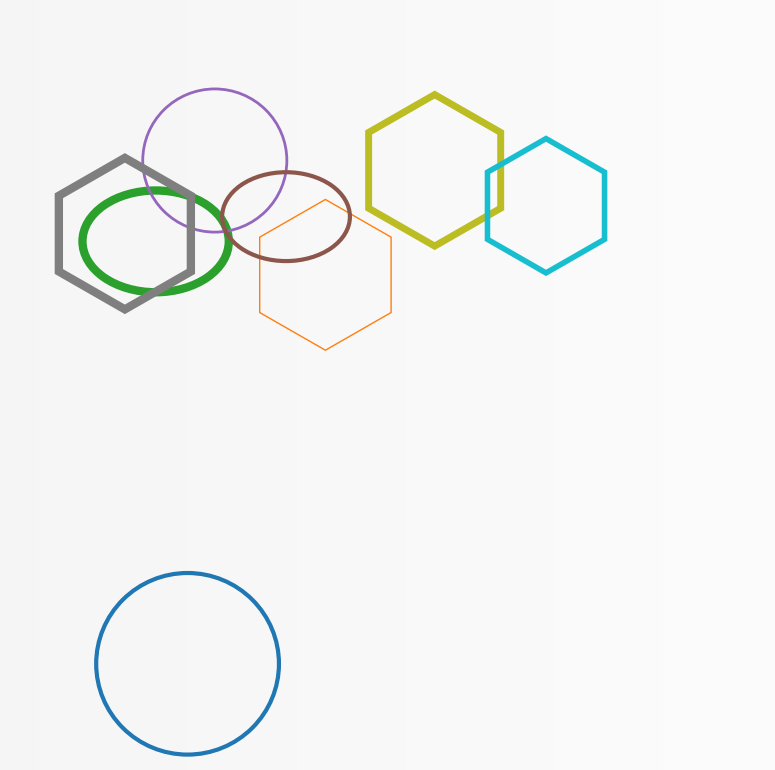[{"shape": "circle", "thickness": 1.5, "radius": 0.59, "center": [0.242, 0.138]}, {"shape": "hexagon", "thickness": 0.5, "radius": 0.49, "center": [0.42, 0.643]}, {"shape": "oval", "thickness": 3, "radius": 0.47, "center": [0.201, 0.687]}, {"shape": "circle", "thickness": 1, "radius": 0.46, "center": [0.277, 0.792]}, {"shape": "oval", "thickness": 1.5, "radius": 0.41, "center": [0.369, 0.719]}, {"shape": "hexagon", "thickness": 3, "radius": 0.49, "center": [0.161, 0.697]}, {"shape": "hexagon", "thickness": 2.5, "radius": 0.49, "center": [0.561, 0.779]}, {"shape": "hexagon", "thickness": 2, "radius": 0.44, "center": [0.705, 0.733]}]